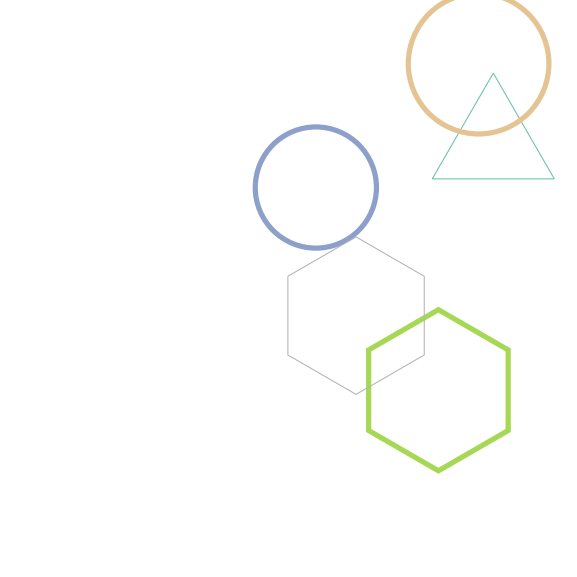[{"shape": "triangle", "thickness": 0.5, "radius": 0.61, "center": [0.854, 0.75]}, {"shape": "circle", "thickness": 2.5, "radius": 0.52, "center": [0.547, 0.674]}, {"shape": "hexagon", "thickness": 2.5, "radius": 0.7, "center": [0.759, 0.323]}, {"shape": "circle", "thickness": 2.5, "radius": 0.61, "center": [0.829, 0.889]}, {"shape": "hexagon", "thickness": 0.5, "radius": 0.68, "center": [0.617, 0.453]}]